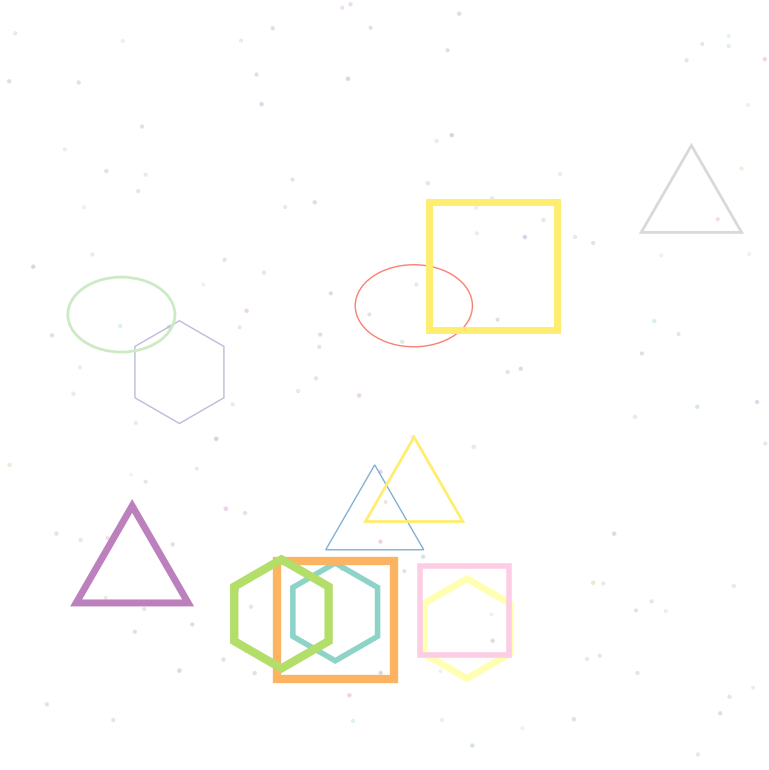[{"shape": "hexagon", "thickness": 2, "radius": 0.32, "center": [0.435, 0.205]}, {"shape": "hexagon", "thickness": 2.5, "radius": 0.32, "center": [0.606, 0.184]}, {"shape": "hexagon", "thickness": 0.5, "radius": 0.33, "center": [0.233, 0.517]}, {"shape": "oval", "thickness": 0.5, "radius": 0.38, "center": [0.537, 0.603]}, {"shape": "triangle", "thickness": 0.5, "radius": 0.37, "center": [0.487, 0.323]}, {"shape": "square", "thickness": 3, "radius": 0.38, "center": [0.436, 0.195]}, {"shape": "hexagon", "thickness": 3, "radius": 0.35, "center": [0.365, 0.203]}, {"shape": "square", "thickness": 2, "radius": 0.29, "center": [0.604, 0.207]}, {"shape": "triangle", "thickness": 1, "radius": 0.38, "center": [0.898, 0.736]}, {"shape": "triangle", "thickness": 2.5, "radius": 0.42, "center": [0.172, 0.259]}, {"shape": "oval", "thickness": 1, "radius": 0.35, "center": [0.158, 0.591]}, {"shape": "square", "thickness": 2.5, "radius": 0.42, "center": [0.64, 0.655]}, {"shape": "triangle", "thickness": 1, "radius": 0.37, "center": [0.538, 0.359]}]